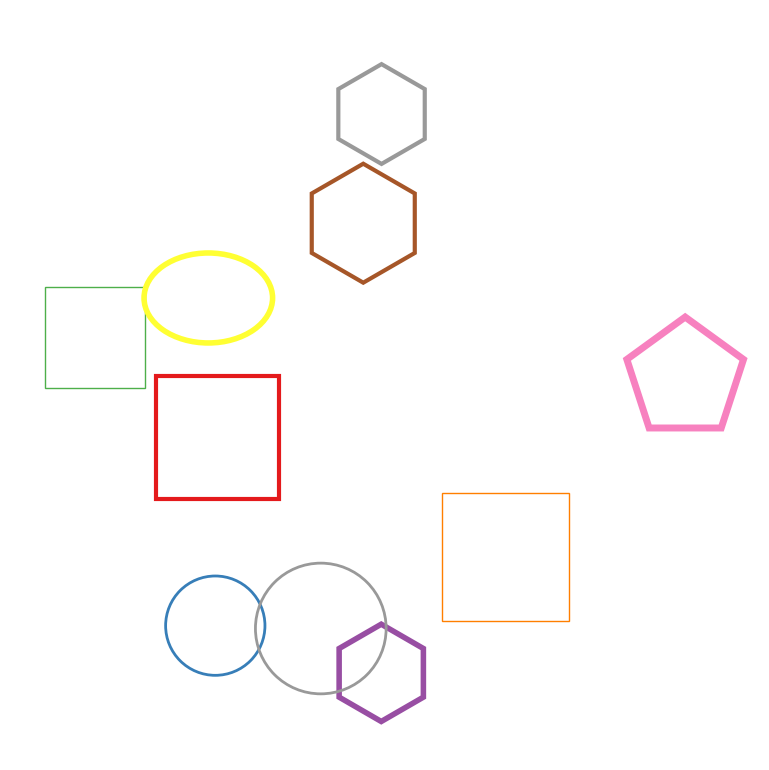[{"shape": "square", "thickness": 1.5, "radius": 0.4, "center": [0.283, 0.432]}, {"shape": "circle", "thickness": 1, "radius": 0.32, "center": [0.28, 0.187]}, {"shape": "square", "thickness": 0.5, "radius": 0.33, "center": [0.123, 0.562]}, {"shape": "hexagon", "thickness": 2, "radius": 0.32, "center": [0.495, 0.126]}, {"shape": "square", "thickness": 0.5, "radius": 0.41, "center": [0.656, 0.277]}, {"shape": "oval", "thickness": 2, "radius": 0.42, "center": [0.271, 0.613]}, {"shape": "hexagon", "thickness": 1.5, "radius": 0.39, "center": [0.472, 0.71]}, {"shape": "pentagon", "thickness": 2.5, "radius": 0.4, "center": [0.89, 0.509]}, {"shape": "hexagon", "thickness": 1.5, "radius": 0.32, "center": [0.496, 0.852]}, {"shape": "circle", "thickness": 1, "radius": 0.42, "center": [0.417, 0.184]}]